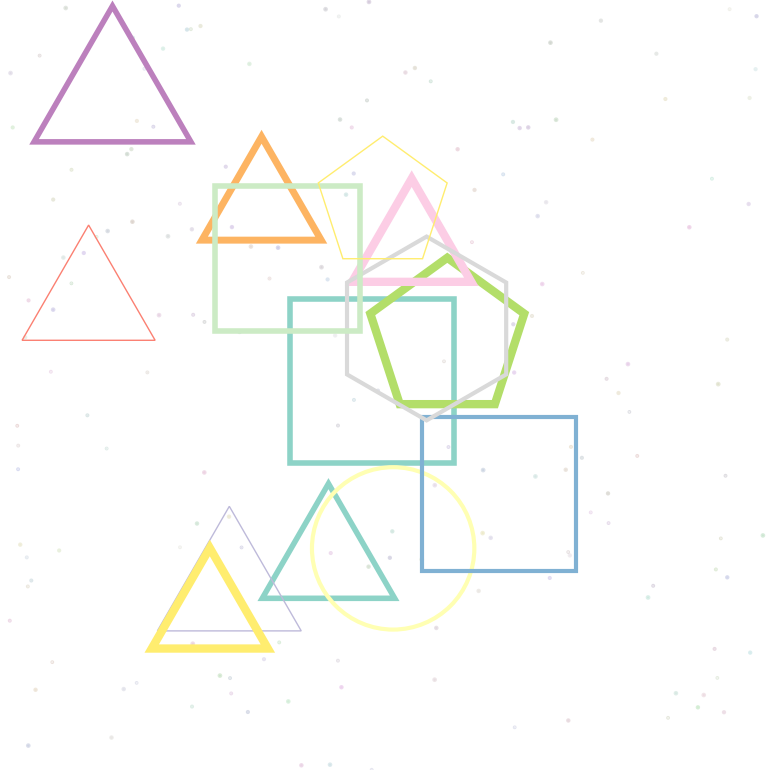[{"shape": "triangle", "thickness": 2, "radius": 0.5, "center": [0.427, 0.273]}, {"shape": "square", "thickness": 2, "radius": 0.53, "center": [0.483, 0.505]}, {"shape": "circle", "thickness": 1.5, "radius": 0.53, "center": [0.511, 0.288]}, {"shape": "triangle", "thickness": 0.5, "radius": 0.54, "center": [0.298, 0.235]}, {"shape": "triangle", "thickness": 0.5, "radius": 0.5, "center": [0.115, 0.608]}, {"shape": "square", "thickness": 1.5, "radius": 0.5, "center": [0.648, 0.358]}, {"shape": "triangle", "thickness": 2.5, "radius": 0.45, "center": [0.34, 0.733]}, {"shape": "pentagon", "thickness": 3, "radius": 0.53, "center": [0.581, 0.56]}, {"shape": "triangle", "thickness": 3, "radius": 0.45, "center": [0.535, 0.679]}, {"shape": "hexagon", "thickness": 1.5, "radius": 0.6, "center": [0.554, 0.573]}, {"shape": "triangle", "thickness": 2, "radius": 0.59, "center": [0.146, 0.875]}, {"shape": "square", "thickness": 2, "radius": 0.47, "center": [0.373, 0.664]}, {"shape": "triangle", "thickness": 3, "radius": 0.44, "center": [0.272, 0.201]}, {"shape": "pentagon", "thickness": 0.5, "radius": 0.44, "center": [0.497, 0.735]}]